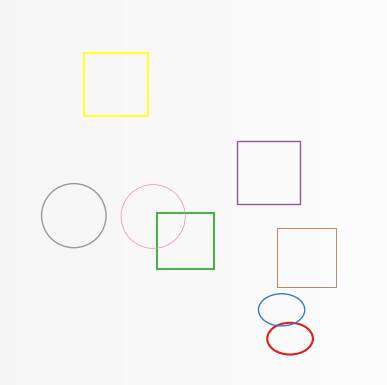[{"shape": "oval", "thickness": 1.5, "radius": 0.29, "center": [0.749, 0.12]}, {"shape": "oval", "thickness": 1, "radius": 0.3, "center": [0.727, 0.195]}, {"shape": "square", "thickness": 1.5, "radius": 0.37, "center": [0.478, 0.374]}, {"shape": "square", "thickness": 1, "radius": 0.41, "center": [0.692, 0.552]}, {"shape": "square", "thickness": 1.5, "radius": 0.41, "center": [0.299, 0.78]}, {"shape": "square", "thickness": 0.5, "radius": 0.38, "center": [0.792, 0.331]}, {"shape": "circle", "thickness": 0.5, "radius": 0.41, "center": [0.395, 0.438]}, {"shape": "circle", "thickness": 1, "radius": 0.42, "center": [0.19, 0.44]}]